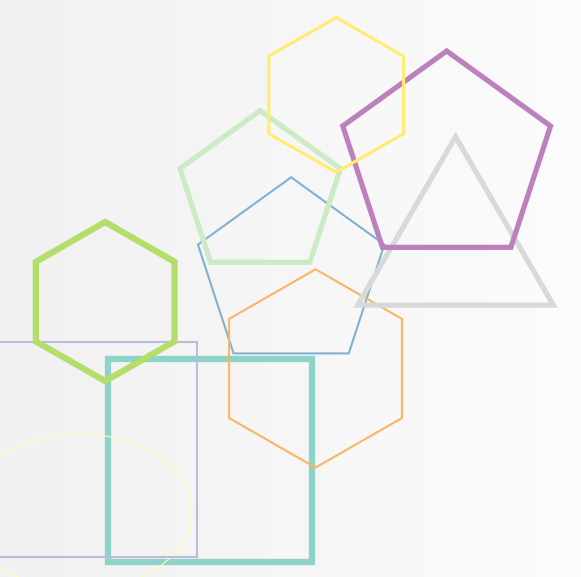[{"shape": "square", "thickness": 3, "radius": 0.88, "center": [0.362, 0.202]}, {"shape": "oval", "thickness": 0.5, "radius": 0.96, "center": [0.137, 0.113]}, {"shape": "square", "thickness": 1, "radius": 0.93, "center": [0.153, 0.221]}, {"shape": "pentagon", "thickness": 1, "radius": 0.84, "center": [0.501, 0.524]}, {"shape": "hexagon", "thickness": 1, "radius": 0.86, "center": [0.543, 0.361]}, {"shape": "hexagon", "thickness": 3, "radius": 0.69, "center": [0.181, 0.477]}, {"shape": "triangle", "thickness": 2.5, "radius": 0.97, "center": [0.784, 0.568]}, {"shape": "pentagon", "thickness": 2.5, "radius": 0.94, "center": [0.768, 0.723]}, {"shape": "pentagon", "thickness": 2.5, "radius": 0.73, "center": [0.448, 0.662]}, {"shape": "hexagon", "thickness": 1.5, "radius": 0.67, "center": [0.578, 0.835]}]